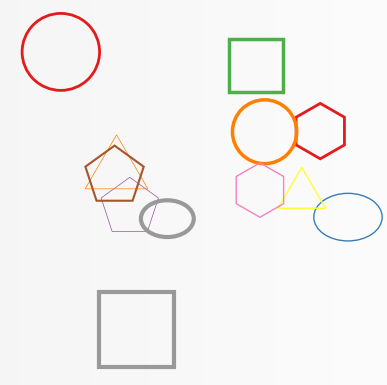[{"shape": "circle", "thickness": 2, "radius": 0.5, "center": [0.157, 0.865]}, {"shape": "hexagon", "thickness": 2, "radius": 0.36, "center": [0.827, 0.66]}, {"shape": "oval", "thickness": 1, "radius": 0.44, "center": [0.898, 0.436]}, {"shape": "square", "thickness": 2.5, "radius": 0.34, "center": [0.661, 0.829]}, {"shape": "pentagon", "thickness": 0.5, "radius": 0.39, "center": [0.335, 0.462]}, {"shape": "circle", "thickness": 2.5, "radius": 0.41, "center": [0.683, 0.658]}, {"shape": "triangle", "thickness": 0.5, "radius": 0.47, "center": [0.301, 0.556]}, {"shape": "triangle", "thickness": 1, "radius": 0.35, "center": [0.779, 0.495]}, {"shape": "pentagon", "thickness": 1.5, "radius": 0.4, "center": [0.296, 0.543]}, {"shape": "hexagon", "thickness": 1, "radius": 0.35, "center": [0.671, 0.506]}, {"shape": "square", "thickness": 3, "radius": 0.49, "center": [0.351, 0.144]}, {"shape": "oval", "thickness": 3, "radius": 0.34, "center": [0.432, 0.432]}]